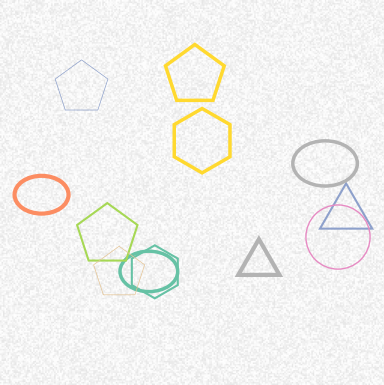[{"shape": "hexagon", "thickness": 1.5, "radius": 0.34, "center": [0.402, 0.294]}, {"shape": "oval", "thickness": 2.5, "radius": 0.37, "center": [0.387, 0.295]}, {"shape": "oval", "thickness": 3, "radius": 0.35, "center": [0.108, 0.494]}, {"shape": "triangle", "thickness": 1.5, "radius": 0.39, "center": [0.899, 0.445]}, {"shape": "pentagon", "thickness": 0.5, "radius": 0.36, "center": [0.212, 0.772]}, {"shape": "circle", "thickness": 1, "radius": 0.42, "center": [0.878, 0.384]}, {"shape": "pentagon", "thickness": 1.5, "radius": 0.41, "center": [0.279, 0.39]}, {"shape": "hexagon", "thickness": 2.5, "radius": 0.42, "center": [0.525, 0.635]}, {"shape": "pentagon", "thickness": 2.5, "radius": 0.4, "center": [0.506, 0.804]}, {"shape": "pentagon", "thickness": 0.5, "radius": 0.35, "center": [0.309, 0.291]}, {"shape": "triangle", "thickness": 3, "radius": 0.31, "center": [0.672, 0.317]}, {"shape": "oval", "thickness": 2.5, "radius": 0.42, "center": [0.844, 0.576]}]